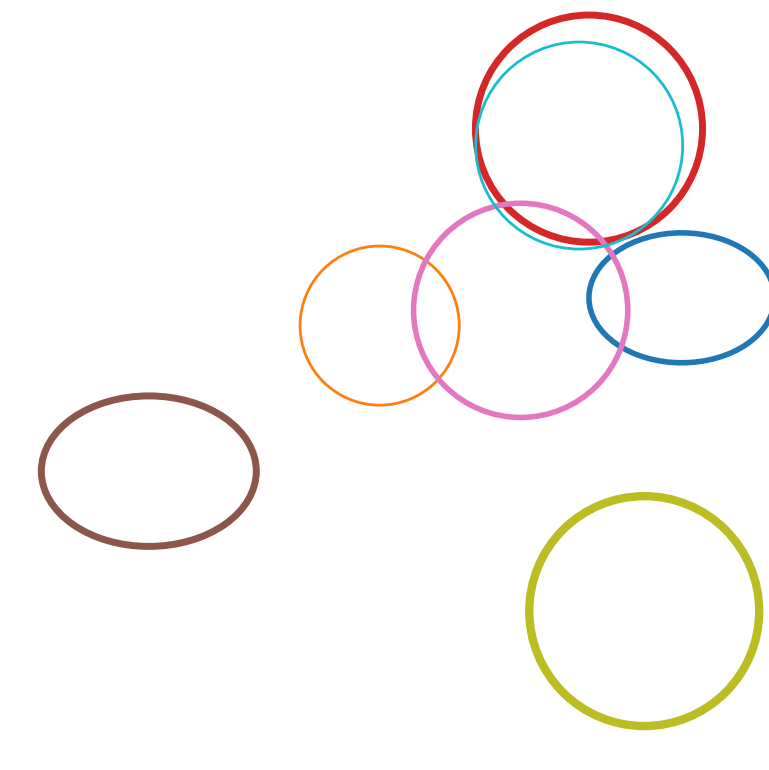[{"shape": "oval", "thickness": 2, "radius": 0.6, "center": [0.885, 0.613]}, {"shape": "circle", "thickness": 1, "radius": 0.52, "center": [0.493, 0.577]}, {"shape": "circle", "thickness": 2.5, "radius": 0.74, "center": [0.765, 0.833]}, {"shape": "oval", "thickness": 2.5, "radius": 0.7, "center": [0.193, 0.388]}, {"shape": "circle", "thickness": 2, "radius": 0.7, "center": [0.676, 0.597]}, {"shape": "circle", "thickness": 3, "radius": 0.75, "center": [0.837, 0.206]}, {"shape": "circle", "thickness": 1, "radius": 0.67, "center": [0.752, 0.811]}]